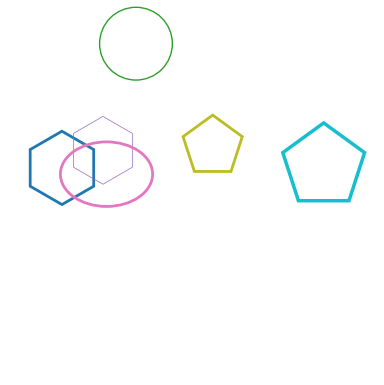[{"shape": "hexagon", "thickness": 2, "radius": 0.48, "center": [0.161, 0.564]}, {"shape": "circle", "thickness": 1, "radius": 0.47, "center": [0.353, 0.887]}, {"shape": "hexagon", "thickness": 0.5, "radius": 0.44, "center": [0.267, 0.61]}, {"shape": "oval", "thickness": 2, "radius": 0.6, "center": [0.277, 0.548]}, {"shape": "pentagon", "thickness": 2, "radius": 0.4, "center": [0.552, 0.62]}, {"shape": "pentagon", "thickness": 2.5, "radius": 0.56, "center": [0.841, 0.569]}]